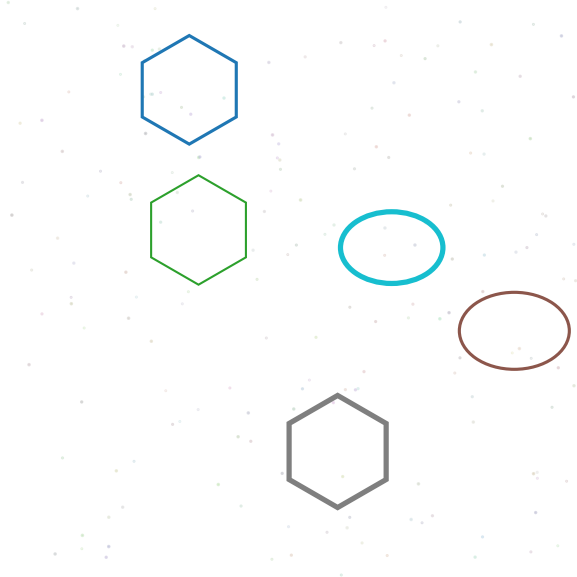[{"shape": "hexagon", "thickness": 1.5, "radius": 0.47, "center": [0.328, 0.844]}, {"shape": "hexagon", "thickness": 1, "radius": 0.47, "center": [0.344, 0.601]}, {"shape": "oval", "thickness": 1.5, "radius": 0.48, "center": [0.891, 0.426]}, {"shape": "hexagon", "thickness": 2.5, "radius": 0.49, "center": [0.585, 0.217]}, {"shape": "oval", "thickness": 2.5, "radius": 0.44, "center": [0.678, 0.57]}]